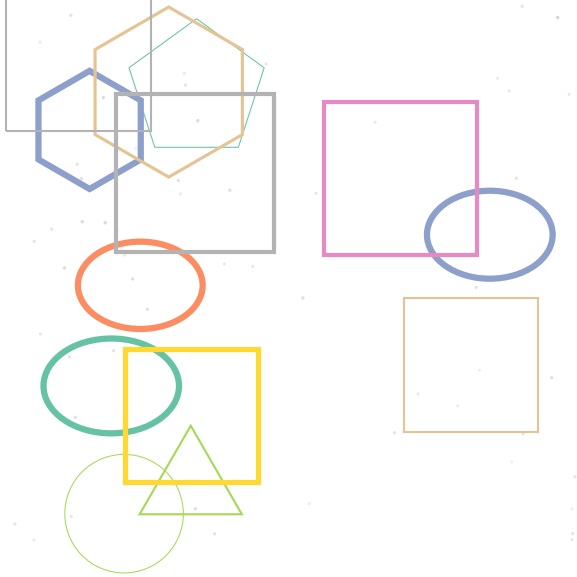[{"shape": "oval", "thickness": 3, "radius": 0.59, "center": [0.193, 0.331]}, {"shape": "pentagon", "thickness": 0.5, "radius": 0.62, "center": [0.34, 0.844]}, {"shape": "oval", "thickness": 3, "radius": 0.54, "center": [0.243, 0.505]}, {"shape": "hexagon", "thickness": 3, "radius": 0.51, "center": [0.155, 0.774]}, {"shape": "oval", "thickness": 3, "radius": 0.54, "center": [0.848, 0.593]}, {"shape": "square", "thickness": 2, "radius": 0.66, "center": [0.694, 0.69]}, {"shape": "circle", "thickness": 0.5, "radius": 0.51, "center": [0.215, 0.11]}, {"shape": "triangle", "thickness": 1, "radius": 0.51, "center": [0.33, 0.16]}, {"shape": "square", "thickness": 2.5, "radius": 0.58, "center": [0.332, 0.28]}, {"shape": "hexagon", "thickness": 1.5, "radius": 0.74, "center": [0.292, 0.84]}, {"shape": "square", "thickness": 1, "radius": 0.58, "center": [0.816, 0.367]}, {"shape": "square", "thickness": 1, "radius": 0.63, "center": [0.135, 0.899]}, {"shape": "square", "thickness": 2, "radius": 0.68, "center": [0.338, 0.699]}]